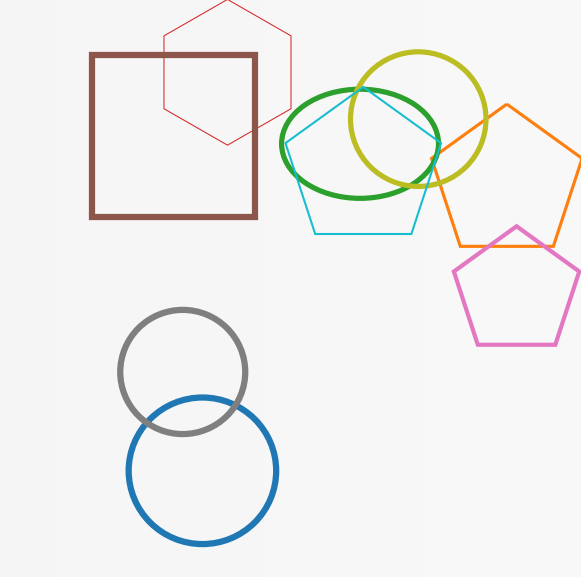[{"shape": "circle", "thickness": 3, "radius": 0.63, "center": [0.348, 0.184]}, {"shape": "pentagon", "thickness": 1.5, "radius": 0.68, "center": [0.872, 0.683]}, {"shape": "oval", "thickness": 2.5, "radius": 0.67, "center": [0.619, 0.75]}, {"shape": "hexagon", "thickness": 0.5, "radius": 0.63, "center": [0.391, 0.874]}, {"shape": "square", "thickness": 3, "radius": 0.7, "center": [0.299, 0.764]}, {"shape": "pentagon", "thickness": 2, "radius": 0.57, "center": [0.889, 0.494]}, {"shape": "circle", "thickness": 3, "radius": 0.54, "center": [0.314, 0.355]}, {"shape": "circle", "thickness": 2.5, "radius": 0.58, "center": [0.72, 0.793]}, {"shape": "pentagon", "thickness": 1, "radius": 0.7, "center": [0.625, 0.708]}]